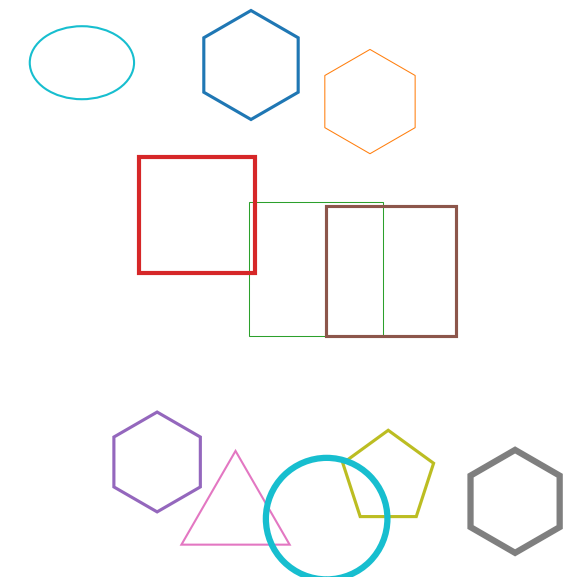[{"shape": "hexagon", "thickness": 1.5, "radius": 0.47, "center": [0.435, 0.887]}, {"shape": "hexagon", "thickness": 0.5, "radius": 0.45, "center": [0.641, 0.823]}, {"shape": "square", "thickness": 0.5, "radius": 0.58, "center": [0.547, 0.533]}, {"shape": "square", "thickness": 2, "radius": 0.5, "center": [0.341, 0.626]}, {"shape": "hexagon", "thickness": 1.5, "radius": 0.43, "center": [0.272, 0.199]}, {"shape": "square", "thickness": 1.5, "radius": 0.56, "center": [0.677, 0.53]}, {"shape": "triangle", "thickness": 1, "radius": 0.54, "center": [0.408, 0.11]}, {"shape": "hexagon", "thickness": 3, "radius": 0.45, "center": [0.892, 0.131]}, {"shape": "pentagon", "thickness": 1.5, "radius": 0.41, "center": [0.672, 0.171]}, {"shape": "oval", "thickness": 1, "radius": 0.45, "center": [0.142, 0.891]}, {"shape": "circle", "thickness": 3, "radius": 0.53, "center": [0.566, 0.101]}]